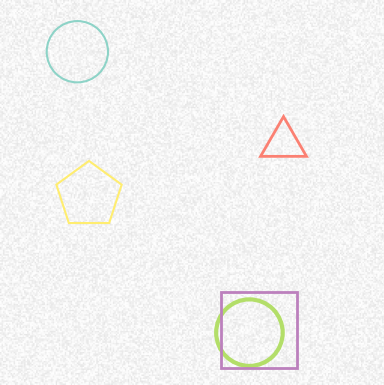[{"shape": "circle", "thickness": 1.5, "radius": 0.4, "center": [0.201, 0.866]}, {"shape": "triangle", "thickness": 2, "radius": 0.34, "center": [0.736, 0.628]}, {"shape": "circle", "thickness": 3, "radius": 0.43, "center": [0.648, 0.136]}, {"shape": "square", "thickness": 2, "radius": 0.49, "center": [0.674, 0.142]}, {"shape": "pentagon", "thickness": 1.5, "radius": 0.45, "center": [0.231, 0.493]}]